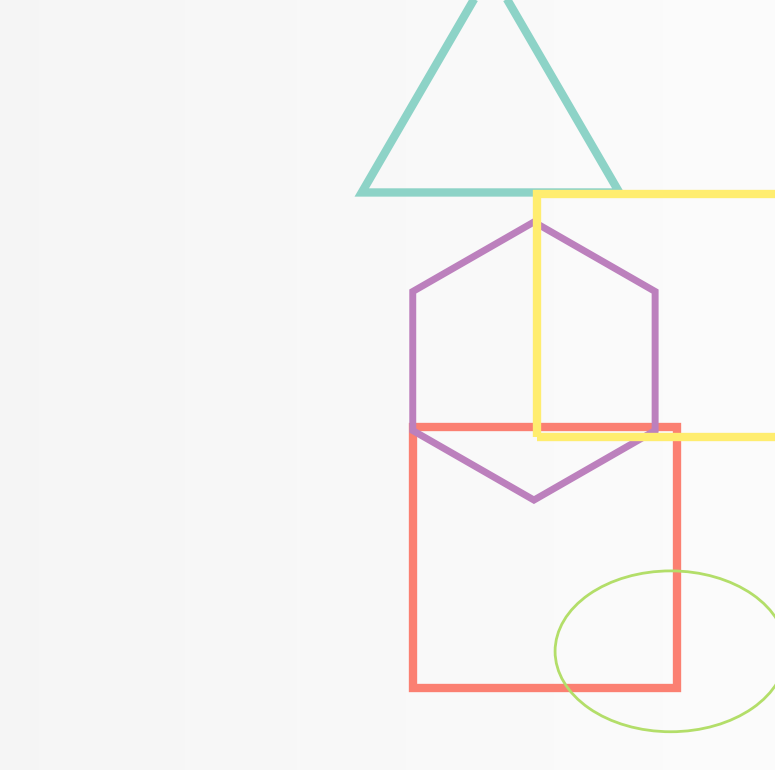[{"shape": "triangle", "thickness": 3, "radius": 0.96, "center": [0.633, 0.846]}, {"shape": "square", "thickness": 3, "radius": 0.85, "center": [0.703, 0.276]}, {"shape": "oval", "thickness": 1, "radius": 0.75, "center": [0.865, 0.154]}, {"shape": "hexagon", "thickness": 2.5, "radius": 0.9, "center": [0.689, 0.531]}, {"shape": "square", "thickness": 3, "radius": 0.79, "center": [0.85, 0.59]}]